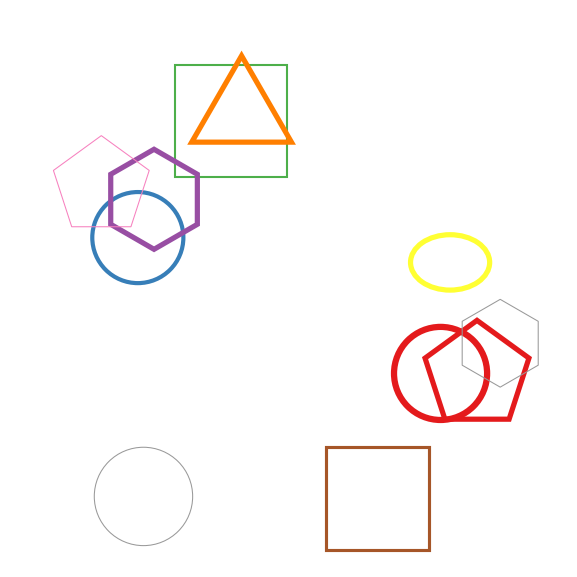[{"shape": "circle", "thickness": 3, "radius": 0.4, "center": [0.763, 0.352]}, {"shape": "pentagon", "thickness": 2.5, "radius": 0.47, "center": [0.826, 0.35]}, {"shape": "circle", "thickness": 2, "radius": 0.39, "center": [0.239, 0.588]}, {"shape": "square", "thickness": 1, "radius": 0.48, "center": [0.4, 0.79]}, {"shape": "hexagon", "thickness": 2.5, "radius": 0.43, "center": [0.267, 0.654]}, {"shape": "triangle", "thickness": 2.5, "radius": 0.5, "center": [0.418, 0.803]}, {"shape": "oval", "thickness": 2.5, "radius": 0.34, "center": [0.779, 0.545]}, {"shape": "square", "thickness": 1.5, "radius": 0.45, "center": [0.654, 0.135]}, {"shape": "pentagon", "thickness": 0.5, "radius": 0.44, "center": [0.175, 0.677]}, {"shape": "hexagon", "thickness": 0.5, "radius": 0.38, "center": [0.866, 0.405]}, {"shape": "circle", "thickness": 0.5, "radius": 0.43, "center": [0.248, 0.14]}]